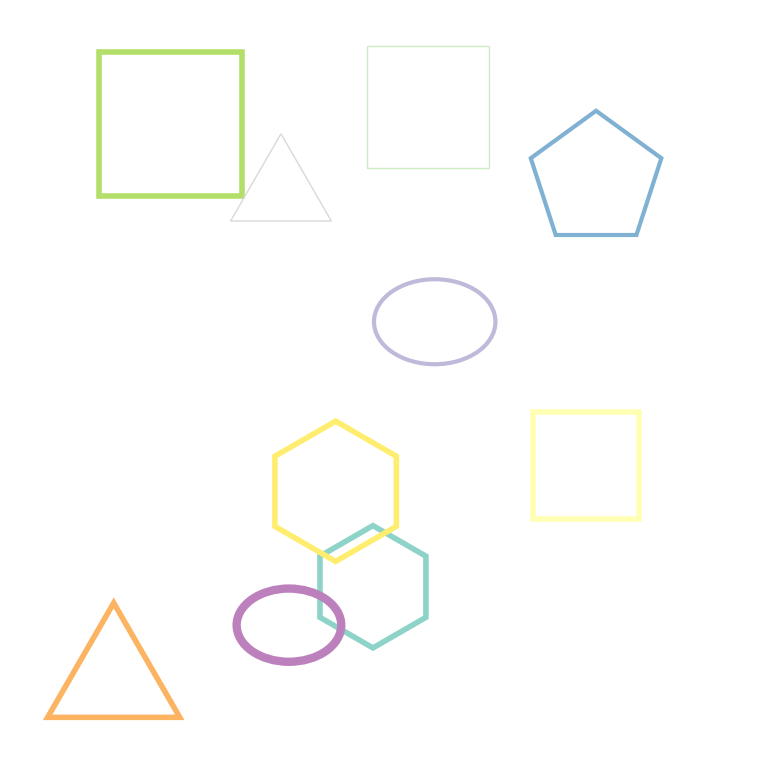[{"shape": "hexagon", "thickness": 2, "radius": 0.4, "center": [0.484, 0.238]}, {"shape": "square", "thickness": 2, "radius": 0.35, "center": [0.761, 0.395]}, {"shape": "oval", "thickness": 1.5, "radius": 0.39, "center": [0.565, 0.582]}, {"shape": "pentagon", "thickness": 1.5, "radius": 0.45, "center": [0.774, 0.767]}, {"shape": "triangle", "thickness": 2, "radius": 0.5, "center": [0.148, 0.118]}, {"shape": "square", "thickness": 2, "radius": 0.47, "center": [0.222, 0.839]}, {"shape": "triangle", "thickness": 0.5, "radius": 0.38, "center": [0.365, 0.751]}, {"shape": "oval", "thickness": 3, "radius": 0.34, "center": [0.375, 0.188]}, {"shape": "square", "thickness": 0.5, "radius": 0.4, "center": [0.555, 0.86]}, {"shape": "hexagon", "thickness": 2, "radius": 0.46, "center": [0.436, 0.362]}]